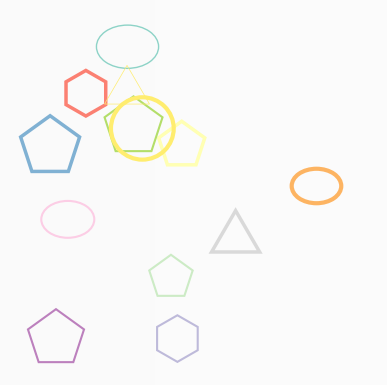[{"shape": "oval", "thickness": 1, "radius": 0.4, "center": [0.329, 0.879]}, {"shape": "pentagon", "thickness": 2.5, "radius": 0.31, "center": [0.469, 0.623]}, {"shape": "hexagon", "thickness": 1.5, "radius": 0.3, "center": [0.458, 0.121]}, {"shape": "hexagon", "thickness": 2.5, "radius": 0.3, "center": [0.222, 0.758]}, {"shape": "pentagon", "thickness": 2.5, "radius": 0.4, "center": [0.129, 0.619]}, {"shape": "oval", "thickness": 3, "radius": 0.32, "center": [0.817, 0.517]}, {"shape": "pentagon", "thickness": 1.5, "radius": 0.39, "center": [0.345, 0.671]}, {"shape": "oval", "thickness": 1.5, "radius": 0.34, "center": [0.175, 0.43]}, {"shape": "triangle", "thickness": 2.5, "radius": 0.36, "center": [0.608, 0.381]}, {"shape": "pentagon", "thickness": 1.5, "radius": 0.38, "center": [0.144, 0.121]}, {"shape": "pentagon", "thickness": 1.5, "radius": 0.29, "center": [0.441, 0.279]}, {"shape": "triangle", "thickness": 0.5, "radius": 0.34, "center": [0.328, 0.763]}, {"shape": "circle", "thickness": 3, "radius": 0.4, "center": [0.367, 0.666]}]